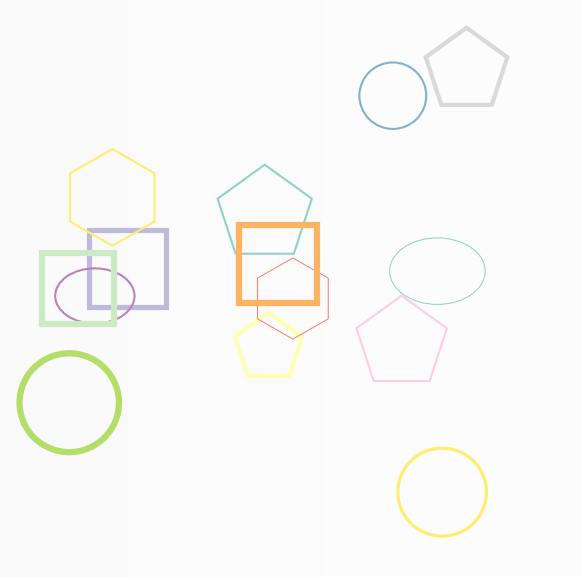[{"shape": "pentagon", "thickness": 1, "radius": 0.43, "center": [0.455, 0.629]}, {"shape": "oval", "thickness": 0.5, "radius": 0.41, "center": [0.753, 0.53]}, {"shape": "pentagon", "thickness": 2, "radius": 0.3, "center": [0.462, 0.397]}, {"shape": "square", "thickness": 2.5, "radius": 0.33, "center": [0.219, 0.534]}, {"shape": "hexagon", "thickness": 0.5, "radius": 0.35, "center": [0.504, 0.482]}, {"shape": "circle", "thickness": 1, "radius": 0.29, "center": [0.676, 0.833]}, {"shape": "square", "thickness": 3, "radius": 0.34, "center": [0.478, 0.542]}, {"shape": "circle", "thickness": 3, "radius": 0.43, "center": [0.119, 0.302]}, {"shape": "pentagon", "thickness": 1, "radius": 0.41, "center": [0.691, 0.405]}, {"shape": "pentagon", "thickness": 2, "radius": 0.37, "center": [0.803, 0.877]}, {"shape": "oval", "thickness": 1, "radius": 0.34, "center": [0.163, 0.487]}, {"shape": "square", "thickness": 3, "radius": 0.31, "center": [0.134, 0.5]}, {"shape": "circle", "thickness": 1.5, "radius": 0.38, "center": [0.761, 0.147]}, {"shape": "hexagon", "thickness": 1, "radius": 0.42, "center": [0.193, 0.657]}]